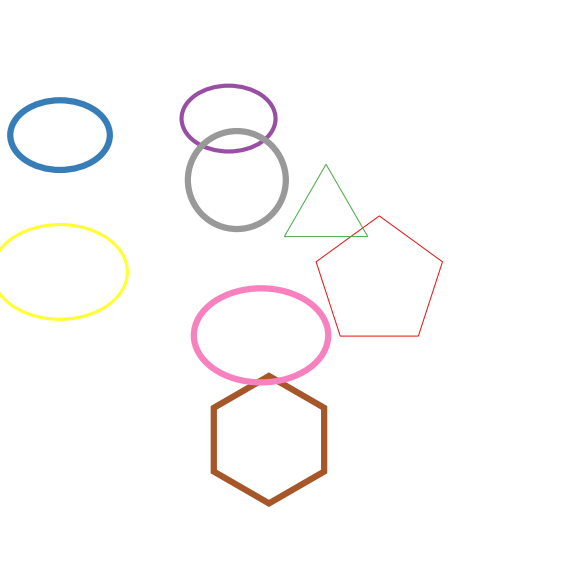[{"shape": "pentagon", "thickness": 0.5, "radius": 0.58, "center": [0.657, 0.51]}, {"shape": "oval", "thickness": 3, "radius": 0.43, "center": [0.104, 0.765]}, {"shape": "triangle", "thickness": 0.5, "radius": 0.42, "center": [0.565, 0.631]}, {"shape": "oval", "thickness": 2, "radius": 0.41, "center": [0.396, 0.794]}, {"shape": "oval", "thickness": 1.5, "radius": 0.59, "center": [0.104, 0.528]}, {"shape": "hexagon", "thickness": 3, "radius": 0.55, "center": [0.466, 0.238]}, {"shape": "oval", "thickness": 3, "radius": 0.58, "center": [0.452, 0.418]}, {"shape": "circle", "thickness": 3, "radius": 0.42, "center": [0.41, 0.687]}]